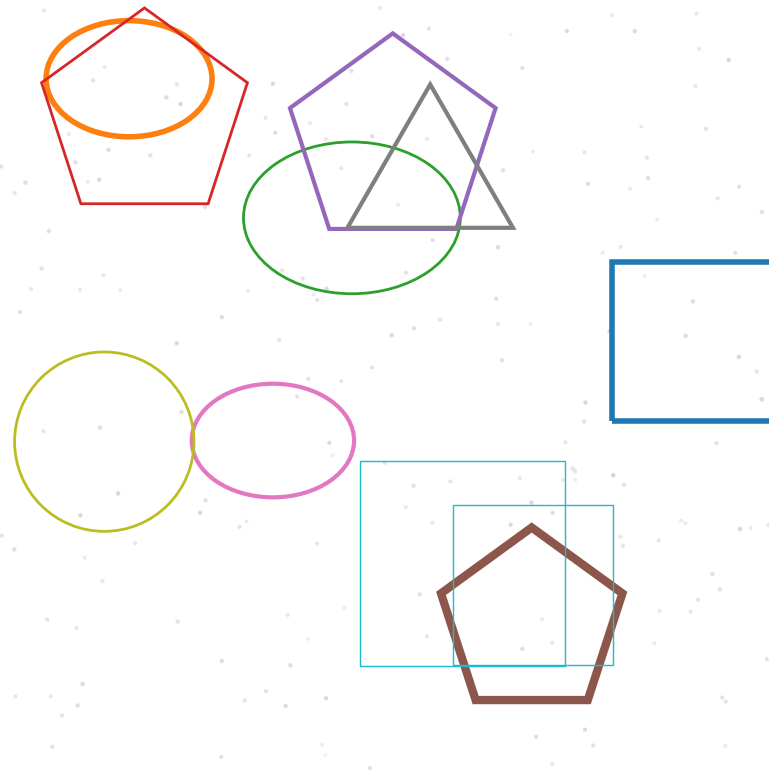[{"shape": "square", "thickness": 2, "radius": 0.51, "center": [0.897, 0.556]}, {"shape": "oval", "thickness": 2, "radius": 0.54, "center": [0.168, 0.898]}, {"shape": "oval", "thickness": 1, "radius": 0.7, "center": [0.457, 0.717]}, {"shape": "pentagon", "thickness": 1, "radius": 0.7, "center": [0.188, 0.849]}, {"shape": "pentagon", "thickness": 1.5, "radius": 0.7, "center": [0.51, 0.816]}, {"shape": "pentagon", "thickness": 3, "radius": 0.62, "center": [0.691, 0.191]}, {"shape": "oval", "thickness": 1.5, "radius": 0.53, "center": [0.354, 0.428]}, {"shape": "triangle", "thickness": 1.5, "radius": 0.62, "center": [0.559, 0.766]}, {"shape": "circle", "thickness": 1, "radius": 0.58, "center": [0.135, 0.426]}, {"shape": "square", "thickness": 0.5, "radius": 0.52, "center": [0.692, 0.241]}, {"shape": "square", "thickness": 0.5, "radius": 0.67, "center": [0.601, 0.268]}]